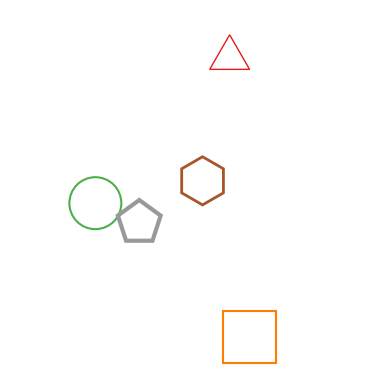[{"shape": "triangle", "thickness": 1, "radius": 0.3, "center": [0.596, 0.85]}, {"shape": "circle", "thickness": 1.5, "radius": 0.34, "center": [0.248, 0.472]}, {"shape": "square", "thickness": 1.5, "radius": 0.34, "center": [0.648, 0.125]}, {"shape": "hexagon", "thickness": 2, "radius": 0.31, "center": [0.526, 0.53]}, {"shape": "pentagon", "thickness": 3, "radius": 0.29, "center": [0.362, 0.422]}]